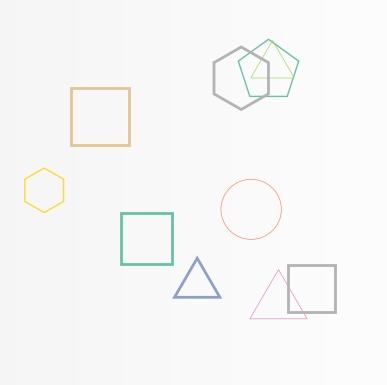[{"shape": "square", "thickness": 2, "radius": 0.33, "center": [0.378, 0.382]}, {"shape": "pentagon", "thickness": 1, "radius": 0.41, "center": [0.693, 0.816]}, {"shape": "circle", "thickness": 0.5, "radius": 0.39, "center": [0.648, 0.456]}, {"shape": "triangle", "thickness": 2, "radius": 0.34, "center": [0.509, 0.262]}, {"shape": "triangle", "thickness": 0.5, "radius": 0.43, "center": [0.719, 0.215]}, {"shape": "triangle", "thickness": 0.5, "radius": 0.32, "center": [0.703, 0.83]}, {"shape": "hexagon", "thickness": 1, "radius": 0.29, "center": [0.114, 0.506]}, {"shape": "square", "thickness": 2, "radius": 0.37, "center": [0.258, 0.698]}, {"shape": "square", "thickness": 2, "radius": 0.3, "center": [0.803, 0.25]}, {"shape": "hexagon", "thickness": 2, "radius": 0.41, "center": [0.623, 0.797]}]